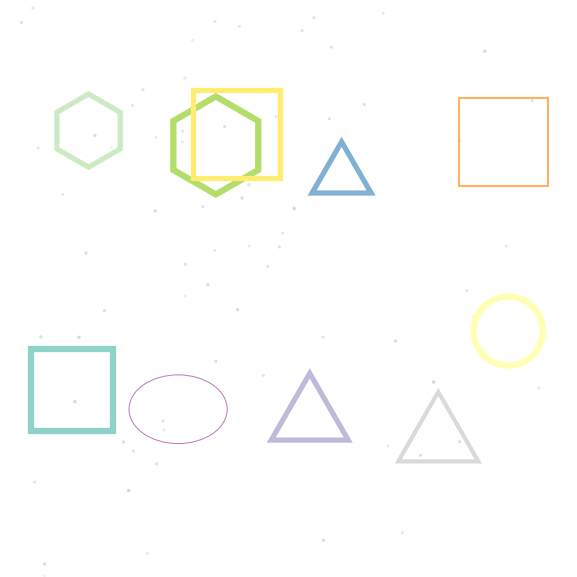[{"shape": "square", "thickness": 3, "radius": 0.35, "center": [0.124, 0.325]}, {"shape": "circle", "thickness": 3, "radius": 0.3, "center": [0.88, 0.426]}, {"shape": "triangle", "thickness": 2.5, "radius": 0.38, "center": [0.536, 0.276]}, {"shape": "triangle", "thickness": 2.5, "radius": 0.3, "center": [0.591, 0.694]}, {"shape": "square", "thickness": 1, "radius": 0.38, "center": [0.872, 0.753]}, {"shape": "hexagon", "thickness": 3, "radius": 0.42, "center": [0.374, 0.747]}, {"shape": "triangle", "thickness": 2, "radius": 0.4, "center": [0.759, 0.24]}, {"shape": "oval", "thickness": 0.5, "radius": 0.42, "center": [0.308, 0.291]}, {"shape": "hexagon", "thickness": 2.5, "radius": 0.32, "center": [0.153, 0.773]}, {"shape": "square", "thickness": 2.5, "radius": 0.38, "center": [0.41, 0.766]}]